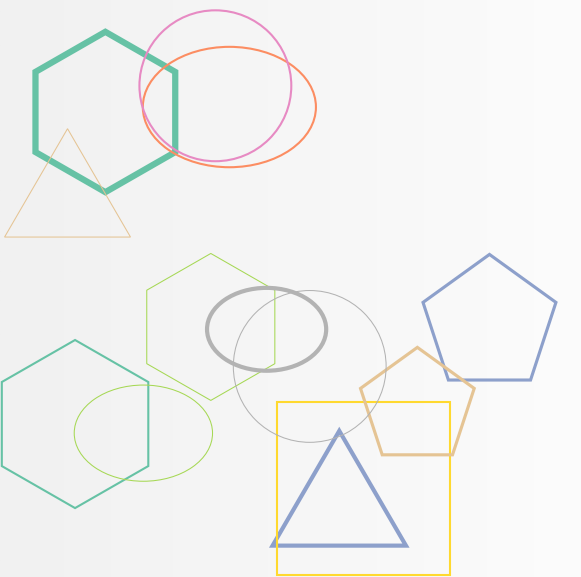[{"shape": "hexagon", "thickness": 1, "radius": 0.73, "center": [0.129, 0.265]}, {"shape": "hexagon", "thickness": 3, "radius": 0.69, "center": [0.181, 0.805]}, {"shape": "oval", "thickness": 1, "radius": 0.74, "center": [0.395, 0.814]}, {"shape": "triangle", "thickness": 2, "radius": 0.66, "center": [0.584, 0.121]}, {"shape": "pentagon", "thickness": 1.5, "radius": 0.6, "center": [0.842, 0.438]}, {"shape": "circle", "thickness": 1, "radius": 0.65, "center": [0.371, 0.851]}, {"shape": "oval", "thickness": 0.5, "radius": 0.59, "center": [0.247, 0.249]}, {"shape": "hexagon", "thickness": 0.5, "radius": 0.64, "center": [0.363, 0.433]}, {"shape": "square", "thickness": 1, "radius": 0.75, "center": [0.625, 0.153]}, {"shape": "triangle", "thickness": 0.5, "radius": 0.63, "center": [0.116, 0.651]}, {"shape": "pentagon", "thickness": 1.5, "radius": 0.51, "center": [0.718, 0.295]}, {"shape": "circle", "thickness": 0.5, "radius": 0.66, "center": [0.533, 0.365]}, {"shape": "oval", "thickness": 2, "radius": 0.51, "center": [0.459, 0.429]}]